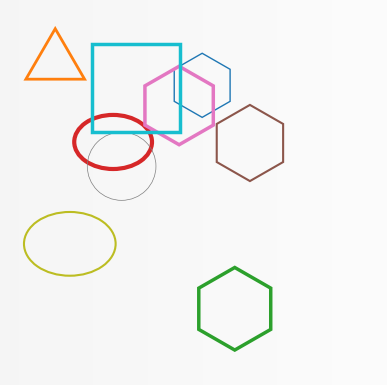[{"shape": "hexagon", "thickness": 1, "radius": 0.42, "center": [0.522, 0.778]}, {"shape": "triangle", "thickness": 2, "radius": 0.44, "center": [0.143, 0.838]}, {"shape": "hexagon", "thickness": 2.5, "radius": 0.54, "center": [0.606, 0.198]}, {"shape": "oval", "thickness": 3, "radius": 0.5, "center": [0.292, 0.631]}, {"shape": "hexagon", "thickness": 1.5, "radius": 0.49, "center": [0.645, 0.629]}, {"shape": "hexagon", "thickness": 2.5, "radius": 0.51, "center": [0.462, 0.726]}, {"shape": "circle", "thickness": 0.5, "radius": 0.44, "center": [0.314, 0.568]}, {"shape": "oval", "thickness": 1.5, "radius": 0.59, "center": [0.18, 0.367]}, {"shape": "square", "thickness": 2.5, "radius": 0.57, "center": [0.352, 0.771]}]